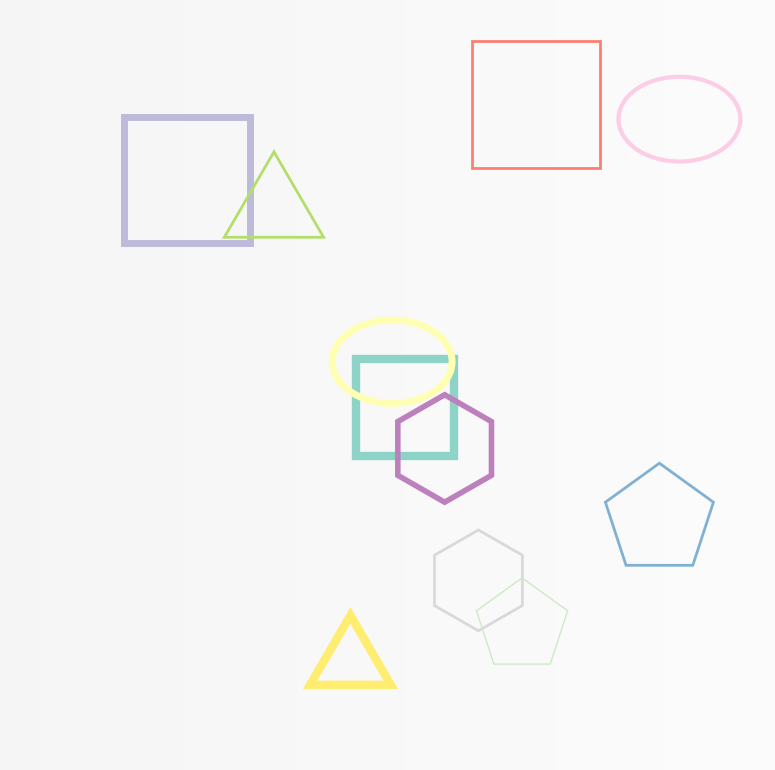[{"shape": "square", "thickness": 3, "radius": 0.32, "center": [0.522, 0.471]}, {"shape": "oval", "thickness": 2.5, "radius": 0.39, "center": [0.506, 0.53]}, {"shape": "square", "thickness": 2.5, "radius": 0.41, "center": [0.242, 0.766]}, {"shape": "square", "thickness": 1, "radius": 0.41, "center": [0.691, 0.864]}, {"shape": "pentagon", "thickness": 1, "radius": 0.37, "center": [0.851, 0.325]}, {"shape": "triangle", "thickness": 1, "radius": 0.37, "center": [0.354, 0.729]}, {"shape": "oval", "thickness": 1.5, "radius": 0.39, "center": [0.877, 0.845]}, {"shape": "hexagon", "thickness": 1, "radius": 0.33, "center": [0.617, 0.246]}, {"shape": "hexagon", "thickness": 2, "radius": 0.35, "center": [0.574, 0.418]}, {"shape": "pentagon", "thickness": 0.5, "radius": 0.31, "center": [0.674, 0.188]}, {"shape": "triangle", "thickness": 3, "radius": 0.3, "center": [0.452, 0.141]}]